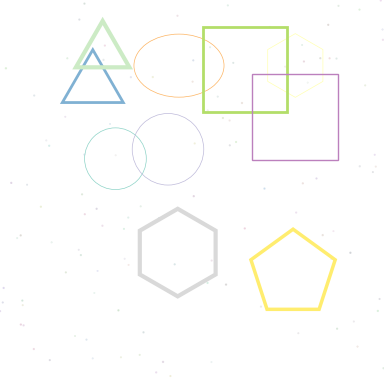[{"shape": "circle", "thickness": 0.5, "radius": 0.4, "center": [0.3, 0.588]}, {"shape": "hexagon", "thickness": 0.5, "radius": 0.41, "center": [0.767, 0.83]}, {"shape": "circle", "thickness": 0.5, "radius": 0.46, "center": [0.436, 0.612]}, {"shape": "triangle", "thickness": 2, "radius": 0.46, "center": [0.241, 0.779]}, {"shape": "oval", "thickness": 0.5, "radius": 0.58, "center": [0.465, 0.83]}, {"shape": "square", "thickness": 2, "radius": 0.55, "center": [0.636, 0.819]}, {"shape": "hexagon", "thickness": 3, "radius": 0.57, "center": [0.462, 0.344]}, {"shape": "square", "thickness": 1, "radius": 0.56, "center": [0.767, 0.696]}, {"shape": "triangle", "thickness": 3, "radius": 0.4, "center": [0.267, 0.865]}, {"shape": "pentagon", "thickness": 2.5, "radius": 0.58, "center": [0.761, 0.29]}]